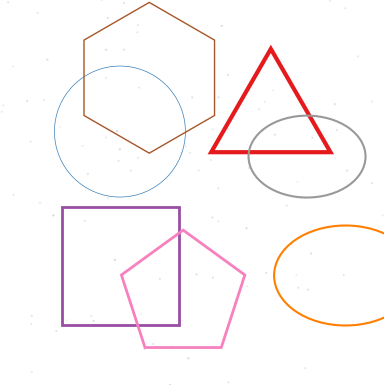[{"shape": "triangle", "thickness": 3, "radius": 0.89, "center": [0.703, 0.694]}, {"shape": "circle", "thickness": 0.5, "radius": 0.85, "center": [0.312, 0.658]}, {"shape": "square", "thickness": 2, "radius": 0.76, "center": [0.314, 0.309]}, {"shape": "oval", "thickness": 1.5, "radius": 0.93, "center": [0.897, 0.284]}, {"shape": "hexagon", "thickness": 1, "radius": 0.98, "center": [0.388, 0.798]}, {"shape": "pentagon", "thickness": 2, "radius": 0.84, "center": [0.476, 0.234]}, {"shape": "oval", "thickness": 1.5, "radius": 0.76, "center": [0.797, 0.593]}]